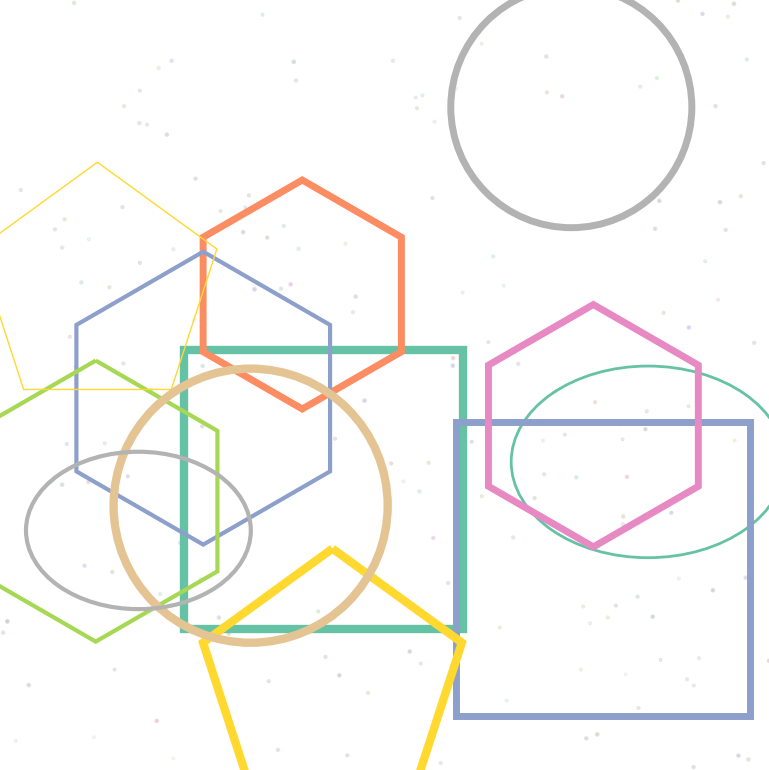[{"shape": "square", "thickness": 3, "radius": 0.91, "center": [0.42, 0.365]}, {"shape": "oval", "thickness": 1, "radius": 0.89, "center": [0.842, 0.4]}, {"shape": "hexagon", "thickness": 2.5, "radius": 0.74, "center": [0.393, 0.618]}, {"shape": "hexagon", "thickness": 1.5, "radius": 0.95, "center": [0.264, 0.483]}, {"shape": "square", "thickness": 2.5, "radius": 0.96, "center": [0.783, 0.261]}, {"shape": "hexagon", "thickness": 2.5, "radius": 0.79, "center": [0.771, 0.447]}, {"shape": "hexagon", "thickness": 1.5, "radius": 0.91, "center": [0.124, 0.349]}, {"shape": "pentagon", "thickness": 3, "radius": 0.88, "center": [0.432, 0.111]}, {"shape": "pentagon", "thickness": 0.5, "radius": 0.82, "center": [0.127, 0.626]}, {"shape": "circle", "thickness": 3, "radius": 0.89, "center": [0.325, 0.343]}, {"shape": "circle", "thickness": 2.5, "radius": 0.78, "center": [0.742, 0.861]}, {"shape": "oval", "thickness": 1.5, "radius": 0.73, "center": [0.18, 0.311]}]